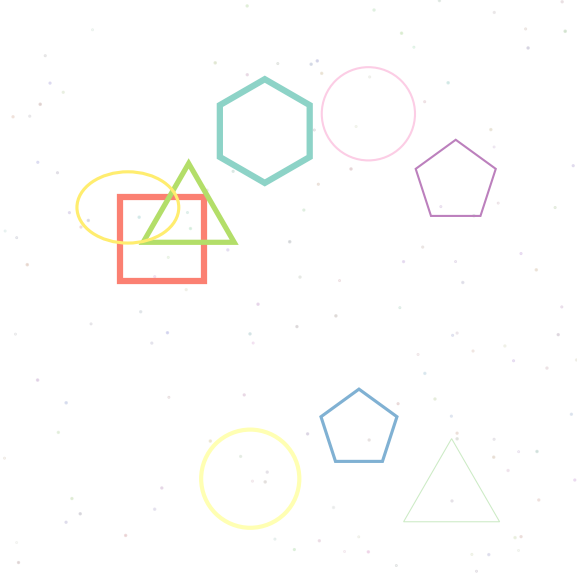[{"shape": "hexagon", "thickness": 3, "radius": 0.45, "center": [0.458, 0.772]}, {"shape": "circle", "thickness": 2, "radius": 0.43, "center": [0.433, 0.17]}, {"shape": "square", "thickness": 3, "radius": 0.36, "center": [0.28, 0.585]}, {"shape": "pentagon", "thickness": 1.5, "radius": 0.35, "center": [0.622, 0.256]}, {"shape": "triangle", "thickness": 2.5, "radius": 0.46, "center": [0.327, 0.625]}, {"shape": "circle", "thickness": 1, "radius": 0.4, "center": [0.638, 0.802]}, {"shape": "pentagon", "thickness": 1, "radius": 0.36, "center": [0.789, 0.684]}, {"shape": "triangle", "thickness": 0.5, "radius": 0.48, "center": [0.782, 0.144]}, {"shape": "oval", "thickness": 1.5, "radius": 0.44, "center": [0.221, 0.64]}]